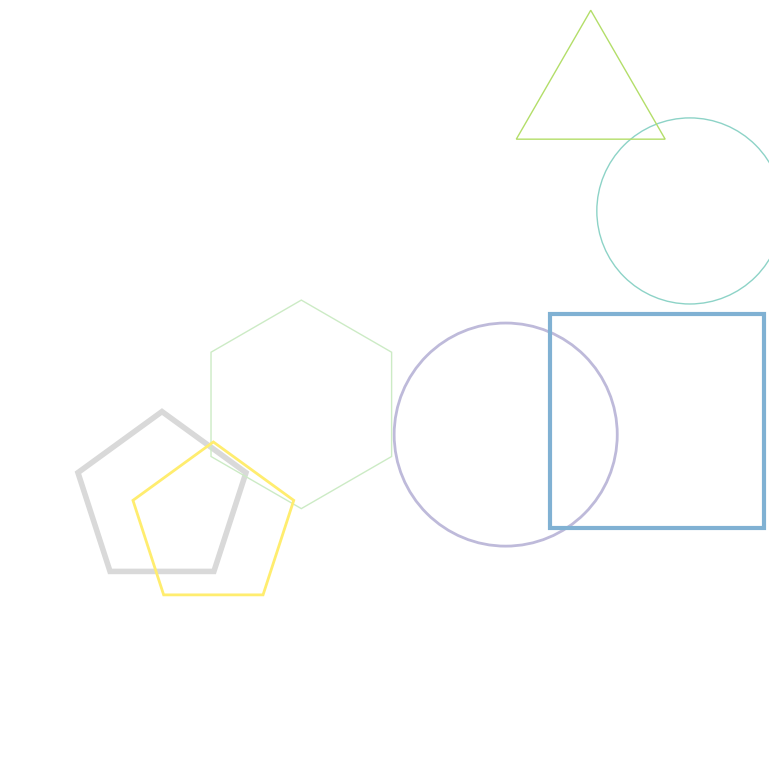[{"shape": "circle", "thickness": 0.5, "radius": 0.6, "center": [0.896, 0.726]}, {"shape": "circle", "thickness": 1, "radius": 0.72, "center": [0.657, 0.436]}, {"shape": "square", "thickness": 1.5, "radius": 0.69, "center": [0.853, 0.453]}, {"shape": "triangle", "thickness": 0.5, "radius": 0.56, "center": [0.767, 0.875]}, {"shape": "pentagon", "thickness": 2, "radius": 0.57, "center": [0.21, 0.351]}, {"shape": "hexagon", "thickness": 0.5, "radius": 0.68, "center": [0.391, 0.475]}, {"shape": "pentagon", "thickness": 1, "radius": 0.55, "center": [0.277, 0.316]}]